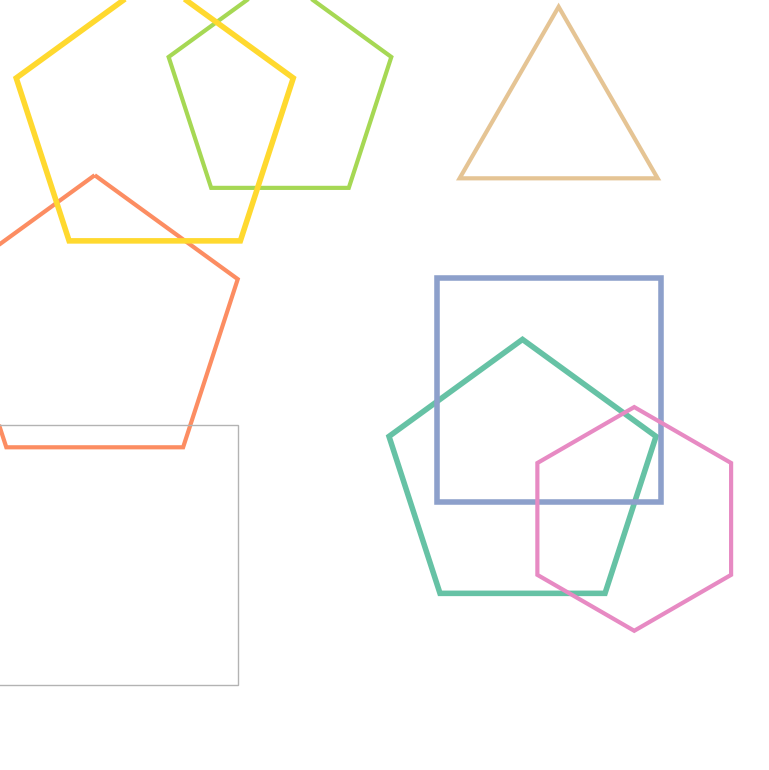[{"shape": "pentagon", "thickness": 2, "radius": 0.91, "center": [0.679, 0.377]}, {"shape": "pentagon", "thickness": 1.5, "radius": 0.98, "center": [0.123, 0.577]}, {"shape": "square", "thickness": 2, "radius": 0.73, "center": [0.712, 0.493]}, {"shape": "hexagon", "thickness": 1.5, "radius": 0.73, "center": [0.824, 0.326]}, {"shape": "pentagon", "thickness": 1.5, "radius": 0.76, "center": [0.364, 0.879]}, {"shape": "pentagon", "thickness": 2, "radius": 0.95, "center": [0.201, 0.84]}, {"shape": "triangle", "thickness": 1.5, "radius": 0.74, "center": [0.725, 0.843]}, {"shape": "square", "thickness": 0.5, "radius": 0.84, "center": [0.14, 0.279]}]